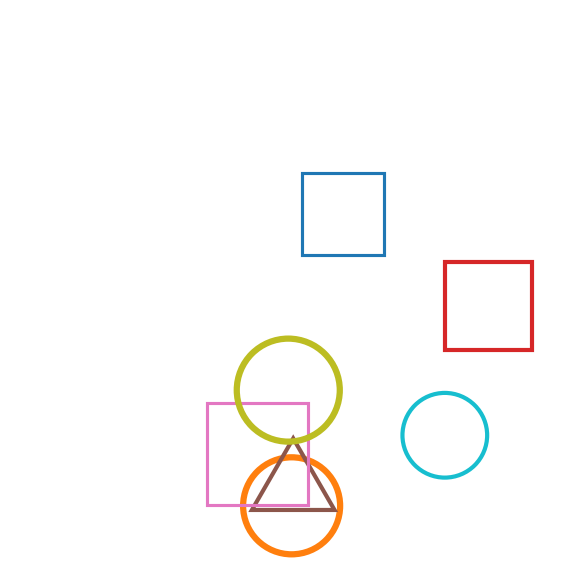[{"shape": "square", "thickness": 1.5, "radius": 0.35, "center": [0.593, 0.629]}, {"shape": "circle", "thickness": 3, "radius": 0.42, "center": [0.505, 0.123]}, {"shape": "square", "thickness": 2, "radius": 0.38, "center": [0.846, 0.469]}, {"shape": "triangle", "thickness": 2, "radius": 0.41, "center": [0.508, 0.157]}, {"shape": "square", "thickness": 1.5, "radius": 0.44, "center": [0.446, 0.213]}, {"shape": "circle", "thickness": 3, "radius": 0.45, "center": [0.499, 0.324]}, {"shape": "circle", "thickness": 2, "radius": 0.37, "center": [0.77, 0.245]}]